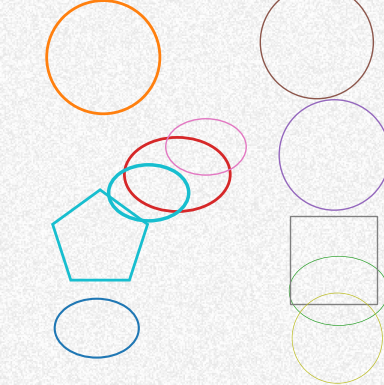[{"shape": "oval", "thickness": 1.5, "radius": 0.55, "center": [0.251, 0.148]}, {"shape": "circle", "thickness": 2, "radius": 0.73, "center": [0.268, 0.851]}, {"shape": "oval", "thickness": 0.5, "radius": 0.64, "center": [0.879, 0.244]}, {"shape": "oval", "thickness": 2, "radius": 0.69, "center": [0.461, 0.547]}, {"shape": "circle", "thickness": 1, "radius": 0.72, "center": [0.869, 0.598]}, {"shape": "circle", "thickness": 1, "radius": 0.73, "center": [0.823, 0.89]}, {"shape": "oval", "thickness": 1, "radius": 0.52, "center": [0.535, 0.618]}, {"shape": "square", "thickness": 1, "radius": 0.57, "center": [0.866, 0.324]}, {"shape": "circle", "thickness": 0.5, "radius": 0.59, "center": [0.876, 0.122]}, {"shape": "oval", "thickness": 2.5, "radius": 0.52, "center": [0.386, 0.499]}, {"shape": "pentagon", "thickness": 2, "radius": 0.65, "center": [0.26, 0.377]}]